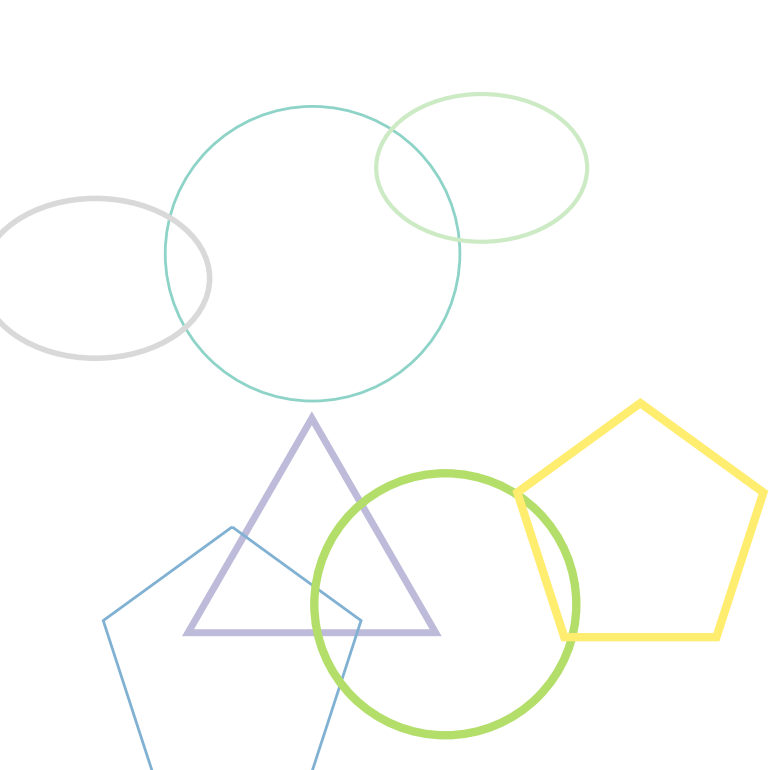[{"shape": "circle", "thickness": 1, "radius": 0.96, "center": [0.406, 0.67]}, {"shape": "triangle", "thickness": 2.5, "radius": 0.93, "center": [0.405, 0.271]}, {"shape": "pentagon", "thickness": 1, "radius": 0.88, "center": [0.302, 0.14]}, {"shape": "circle", "thickness": 3, "radius": 0.85, "center": [0.578, 0.215]}, {"shape": "oval", "thickness": 2, "radius": 0.74, "center": [0.124, 0.639]}, {"shape": "oval", "thickness": 1.5, "radius": 0.69, "center": [0.626, 0.782]}, {"shape": "pentagon", "thickness": 3, "radius": 0.84, "center": [0.832, 0.308]}]